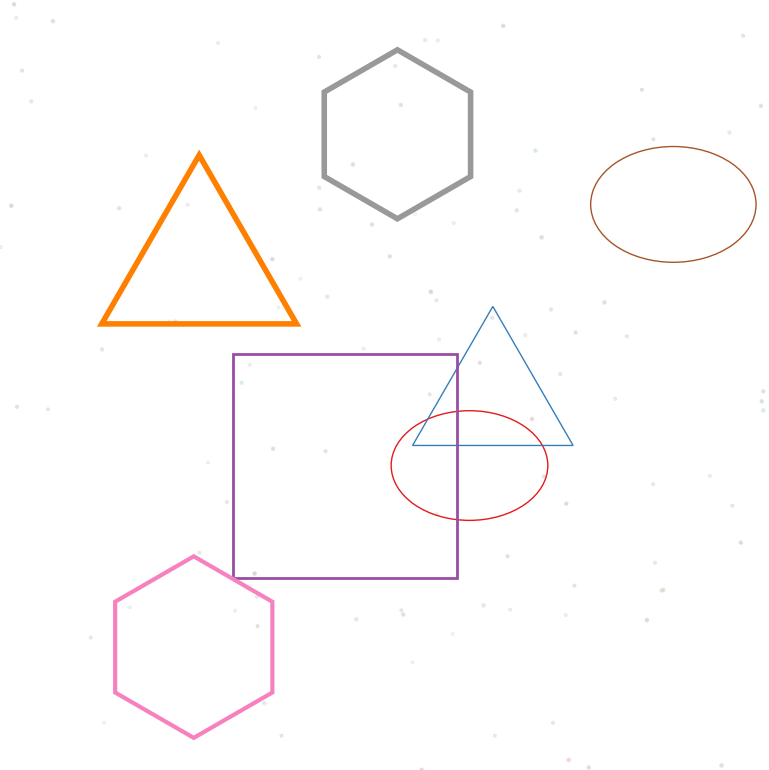[{"shape": "oval", "thickness": 0.5, "radius": 0.51, "center": [0.61, 0.395]}, {"shape": "triangle", "thickness": 0.5, "radius": 0.6, "center": [0.64, 0.482]}, {"shape": "square", "thickness": 1, "radius": 0.73, "center": [0.448, 0.395]}, {"shape": "triangle", "thickness": 2, "radius": 0.73, "center": [0.259, 0.652]}, {"shape": "oval", "thickness": 0.5, "radius": 0.54, "center": [0.874, 0.735]}, {"shape": "hexagon", "thickness": 1.5, "radius": 0.59, "center": [0.252, 0.16]}, {"shape": "hexagon", "thickness": 2, "radius": 0.55, "center": [0.516, 0.826]}]